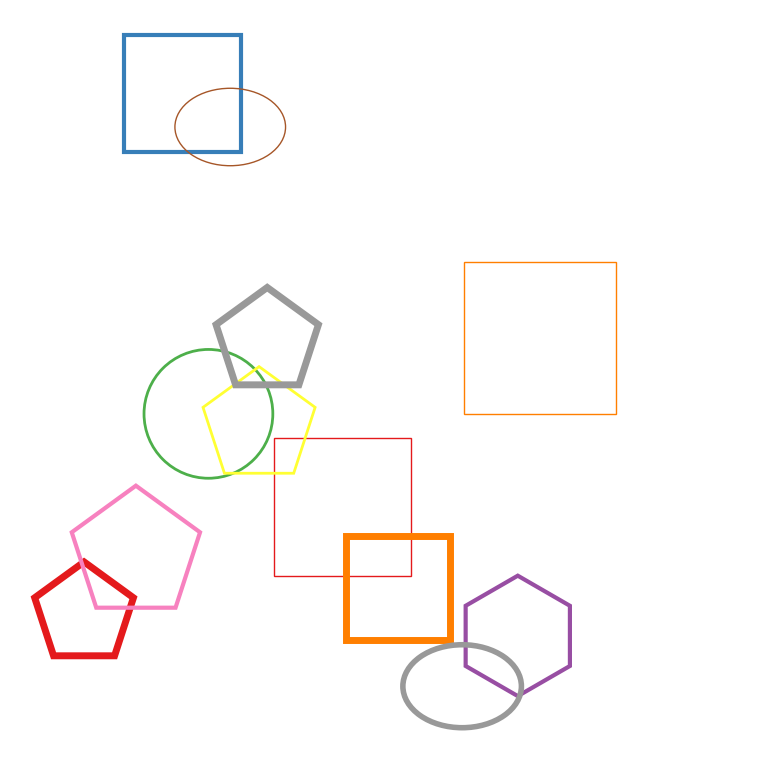[{"shape": "square", "thickness": 0.5, "radius": 0.45, "center": [0.445, 0.342]}, {"shape": "pentagon", "thickness": 2.5, "radius": 0.34, "center": [0.109, 0.203]}, {"shape": "square", "thickness": 1.5, "radius": 0.38, "center": [0.237, 0.879]}, {"shape": "circle", "thickness": 1, "radius": 0.42, "center": [0.271, 0.463]}, {"shape": "hexagon", "thickness": 1.5, "radius": 0.39, "center": [0.672, 0.174]}, {"shape": "square", "thickness": 0.5, "radius": 0.49, "center": [0.701, 0.561]}, {"shape": "square", "thickness": 2.5, "radius": 0.34, "center": [0.517, 0.236]}, {"shape": "pentagon", "thickness": 1, "radius": 0.38, "center": [0.336, 0.447]}, {"shape": "oval", "thickness": 0.5, "radius": 0.36, "center": [0.299, 0.835]}, {"shape": "pentagon", "thickness": 1.5, "radius": 0.44, "center": [0.176, 0.282]}, {"shape": "pentagon", "thickness": 2.5, "radius": 0.35, "center": [0.347, 0.557]}, {"shape": "oval", "thickness": 2, "radius": 0.38, "center": [0.6, 0.109]}]